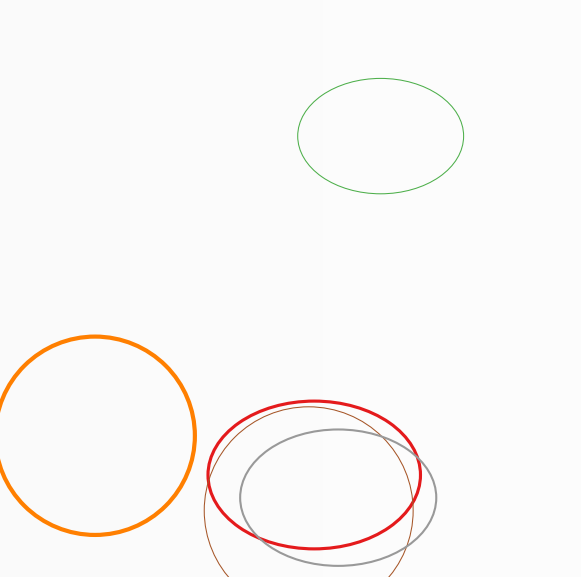[{"shape": "oval", "thickness": 1.5, "radius": 0.91, "center": [0.541, 0.177]}, {"shape": "oval", "thickness": 0.5, "radius": 0.71, "center": [0.655, 0.763]}, {"shape": "circle", "thickness": 2, "radius": 0.86, "center": [0.164, 0.245]}, {"shape": "circle", "thickness": 0.5, "radius": 0.9, "center": [0.531, 0.115]}, {"shape": "oval", "thickness": 1, "radius": 0.84, "center": [0.582, 0.137]}]